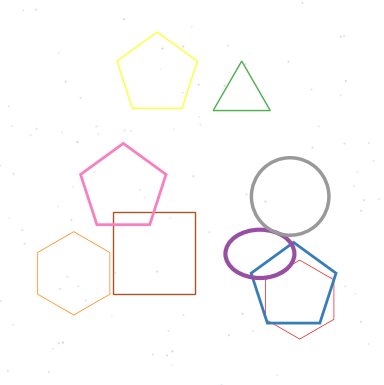[{"shape": "hexagon", "thickness": 0.5, "radius": 0.51, "center": [0.779, 0.222]}, {"shape": "pentagon", "thickness": 2, "radius": 0.58, "center": [0.763, 0.255]}, {"shape": "triangle", "thickness": 1, "radius": 0.43, "center": [0.628, 0.756]}, {"shape": "oval", "thickness": 3, "radius": 0.45, "center": [0.675, 0.341]}, {"shape": "hexagon", "thickness": 0.5, "radius": 0.54, "center": [0.192, 0.29]}, {"shape": "pentagon", "thickness": 1, "radius": 0.55, "center": [0.408, 0.807]}, {"shape": "square", "thickness": 1, "radius": 0.53, "center": [0.401, 0.342]}, {"shape": "pentagon", "thickness": 2, "radius": 0.58, "center": [0.32, 0.511]}, {"shape": "circle", "thickness": 2.5, "radius": 0.5, "center": [0.754, 0.49]}]